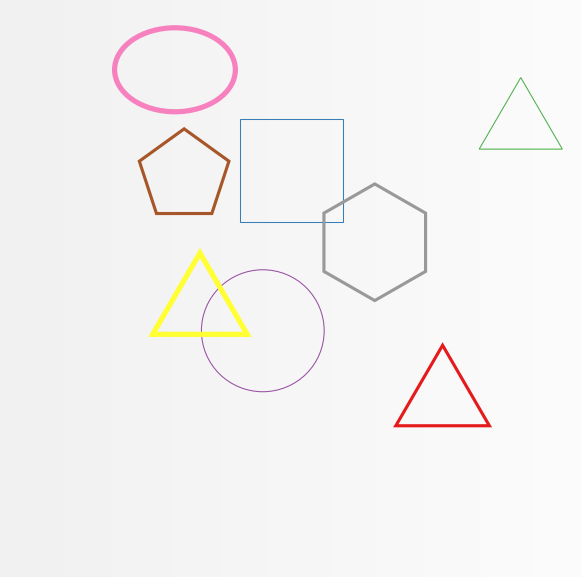[{"shape": "triangle", "thickness": 1.5, "radius": 0.46, "center": [0.761, 0.308]}, {"shape": "square", "thickness": 0.5, "radius": 0.45, "center": [0.501, 0.704]}, {"shape": "triangle", "thickness": 0.5, "radius": 0.41, "center": [0.896, 0.782]}, {"shape": "circle", "thickness": 0.5, "radius": 0.53, "center": [0.452, 0.426]}, {"shape": "triangle", "thickness": 2.5, "radius": 0.47, "center": [0.344, 0.467]}, {"shape": "pentagon", "thickness": 1.5, "radius": 0.41, "center": [0.317, 0.695]}, {"shape": "oval", "thickness": 2.5, "radius": 0.52, "center": [0.301, 0.878]}, {"shape": "hexagon", "thickness": 1.5, "radius": 0.5, "center": [0.645, 0.58]}]